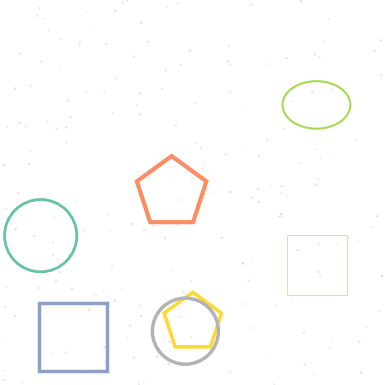[{"shape": "circle", "thickness": 2, "radius": 0.47, "center": [0.106, 0.388]}, {"shape": "pentagon", "thickness": 3, "radius": 0.47, "center": [0.446, 0.5]}, {"shape": "square", "thickness": 2.5, "radius": 0.44, "center": [0.189, 0.124]}, {"shape": "oval", "thickness": 1.5, "radius": 0.44, "center": [0.822, 0.727]}, {"shape": "pentagon", "thickness": 2.5, "radius": 0.39, "center": [0.501, 0.163]}, {"shape": "square", "thickness": 0.5, "radius": 0.39, "center": [0.824, 0.312]}, {"shape": "circle", "thickness": 2.5, "radius": 0.43, "center": [0.482, 0.14]}]